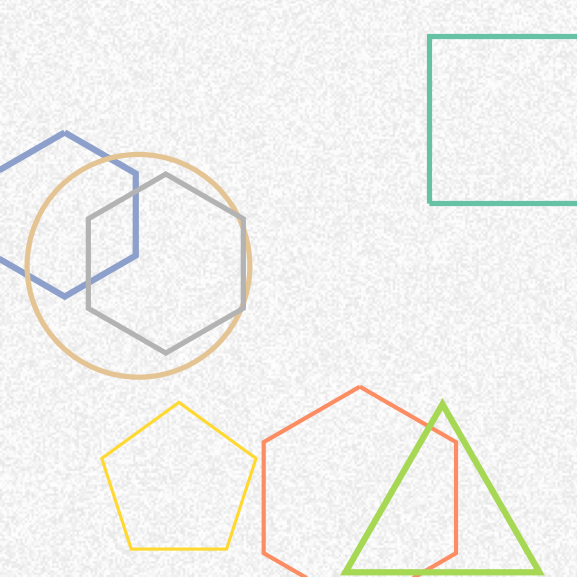[{"shape": "square", "thickness": 2.5, "radius": 0.72, "center": [0.887, 0.793]}, {"shape": "hexagon", "thickness": 2, "radius": 0.96, "center": [0.623, 0.137]}, {"shape": "hexagon", "thickness": 3, "radius": 0.71, "center": [0.112, 0.628]}, {"shape": "triangle", "thickness": 3, "radius": 0.97, "center": [0.766, 0.105]}, {"shape": "pentagon", "thickness": 1.5, "radius": 0.7, "center": [0.31, 0.162]}, {"shape": "circle", "thickness": 2.5, "radius": 0.96, "center": [0.24, 0.539]}, {"shape": "hexagon", "thickness": 2.5, "radius": 0.77, "center": [0.287, 0.543]}]